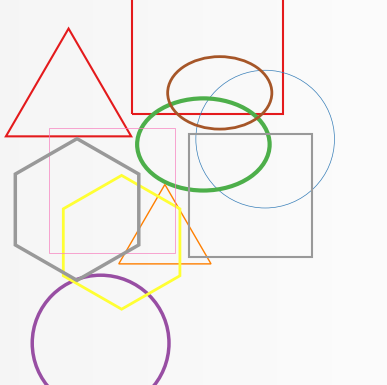[{"shape": "triangle", "thickness": 1.5, "radius": 0.93, "center": [0.177, 0.739]}, {"shape": "square", "thickness": 1.5, "radius": 0.97, "center": [0.535, 0.9]}, {"shape": "circle", "thickness": 0.5, "radius": 0.89, "center": [0.684, 0.639]}, {"shape": "oval", "thickness": 3, "radius": 0.85, "center": [0.525, 0.625]}, {"shape": "circle", "thickness": 2.5, "radius": 0.88, "center": [0.26, 0.109]}, {"shape": "triangle", "thickness": 1, "radius": 0.69, "center": [0.426, 0.383]}, {"shape": "hexagon", "thickness": 2, "radius": 0.87, "center": [0.314, 0.371]}, {"shape": "oval", "thickness": 2, "radius": 0.67, "center": [0.567, 0.759]}, {"shape": "square", "thickness": 0.5, "radius": 0.81, "center": [0.289, 0.506]}, {"shape": "square", "thickness": 1.5, "radius": 0.8, "center": [0.646, 0.493]}, {"shape": "hexagon", "thickness": 2.5, "radius": 0.92, "center": [0.199, 0.456]}]